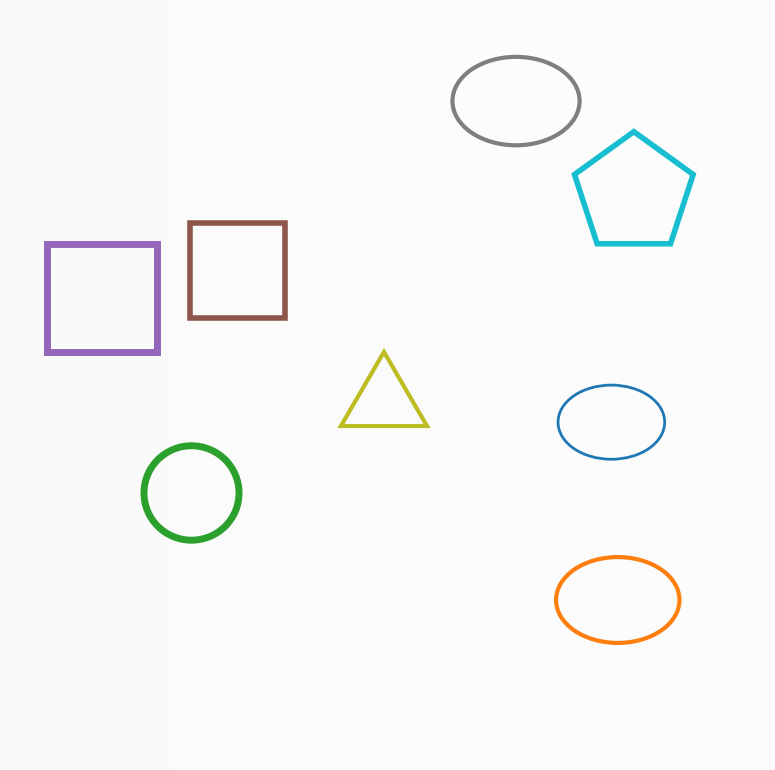[{"shape": "oval", "thickness": 1, "radius": 0.34, "center": [0.789, 0.452]}, {"shape": "oval", "thickness": 1.5, "radius": 0.4, "center": [0.797, 0.221]}, {"shape": "circle", "thickness": 2.5, "radius": 0.31, "center": [0.247, 0.36]}, {"shape": "square", "thickness": 2.5, "radius": 0.35, "center": [0.131, 0.613]}, {"shape": "square", "thickness": 2, "radius": 0.31, "center": [0.307, 0.649]}, {"shape": "oval", "thickness": 1.5, "radius": 0.41, "center": [0.666, 0.869]}, {"shape": "triangle", "thickness": 1.5, "radius": 0.32, "center": [0.495, 0.479]}, {"shape": "pentagon", "thickness": 2, "radius": 0.4, "center": [0.818, 0.749]}]